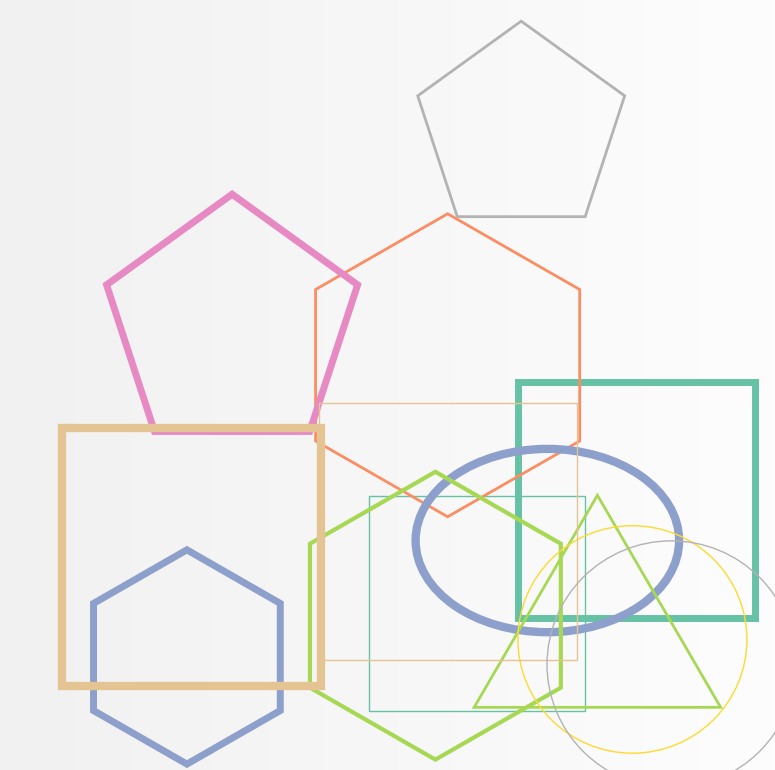[{"shape": "square", "thickness": 2.5, "radius": 0.77, "center": [0.821, 0.351]}, {"shape": "square", "thickness": 0.5, "radius": 0.7, "center": [0.616, 0.216]}, {"shape": "hexagon", "thickness": 1, "radius": 0.98, "center": [0.578, 0.526]}, {"shape": "hexagon", "thickness": 2.5, "radius": 0.7, "center": [0.241, 0.147]}, {"shape": "oval", "thickness": 3, "radius": 0.85, "center": [0.706, 0.298]}, {"shape": "pentagon", "thickness": 2.5, "radius": 0.85, "center": [0.299, 0.577]}, {"shape": "triangle", "thickness": 1, "radius": 0.92, "center": [0.771, 0.173]}, {"shape": "hexagon", "thickness": 1.5, "radius": 0.93, "center": [0.562, 0.2]}, {"shape": "circle", "thickness": 0.5, "radius": 0.74, "center": [0.816, 0.17]}, {"shape": "square", "thickness": 0.5, "radius": 0.83, "center": [0.578, 0.309]}, {"shape": "square", "thickness": 3, "radius": 0.84, "center": [0.247, 0.277]}, {"shape": "pentagon", "thickness": 1, "radius": 0.7, "center": [0.673, 0.832]}, {"shape": "circle", "thickness": 0.5, "radius": 0.8, "center": [0.866, 0.137]}]